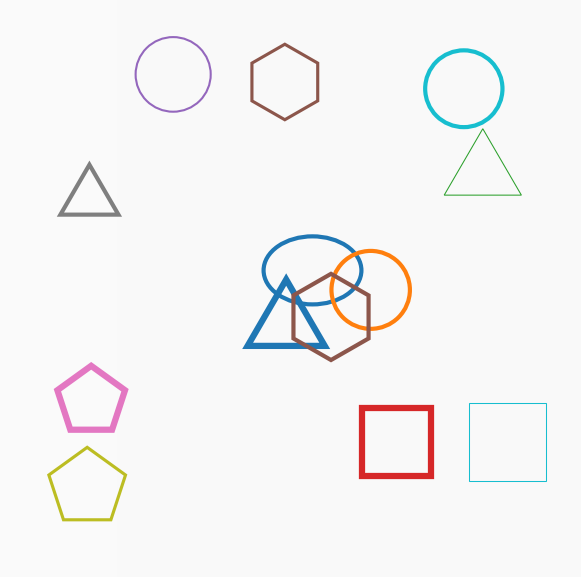[{"shape": "oval", "thickness": 2, "radius": 0.42, "center": [0.538, 0.531]}, {"shape": "triangle", "thickness": 3, "radius": 0.38, "center": [0.492, 0.438]}, {"shape": "circle", "thickness": 2, "radius": 0.34, "center": [0.638, 0.497]}, {"shape": "triangle", "thickness": 0.5, "radius": 0.38, "center": [0.831, 0.7]}, {"shape": "square", "thickness": 3, "radius": 0.3, "center": [0.682, 0.233]}, {"shape": "circle", "thickness": 1, "radius": 0.32, "center": [0.298, 0.87]}, {"shape": "hexagon", "thickness": 1.5, "radius": 0.33, "center": [0.49, 0.857]}, {"shape": "hexagon", "thickness": 2, "radius": 0.37, "center": [0.569, 0.45]}, {"shape": "pentagon", "thickness": 3, "radius": 0.31, "center": [0.157, 0.305]}, {"shape": "triangle", "thickness": 2, "radius": 0.29, "center": [0.154, 0.656]}, {"shape": "pentagon", "thickness": 1.5, "radius": 0.35, "center": [0.15, 0.155]}, {"shape": "circle", "thickness": 2, "radius": 0.33, "center": [0.798, 0.845]}, {"shape": "square", "thickness": 0.5, "radius": 0.33, "center": [0.873, 0.234]}]